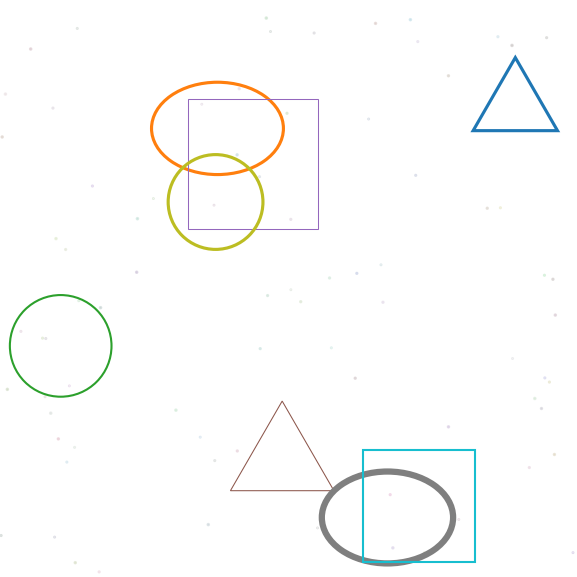[{"shape": "triangle", "thickness": 1.5, "radius": 0.42, "center": [0.892, 0.815]}, {"shape": "oval", "thickness": 1.5, "radius": 0.57, "center": [0.377, 0.777]}, {"shape": "circle", "thickness": 1, "radius": 0.44, "center": [0.105, 0.4]}, {"shape": "square", "thickness": 0.5, "radius": 0.56, "center": [0.438, 0.716]}, {"shape": "triangle", "thickness": 0.5, "radius": 0.52, "center": [0.489, 0.201]}, {"shape": "oval", "thickness": 3, "radius": 0.57, "center": [0.671, 0.103]}, {"shape": "circle", "thickness": 1.5, "radius": 0.41, "center": [0.373, 0.649]}, {"shape": "square", "thickness": 1, "radius": 0.48, "center": [0.726, 0.124]}]